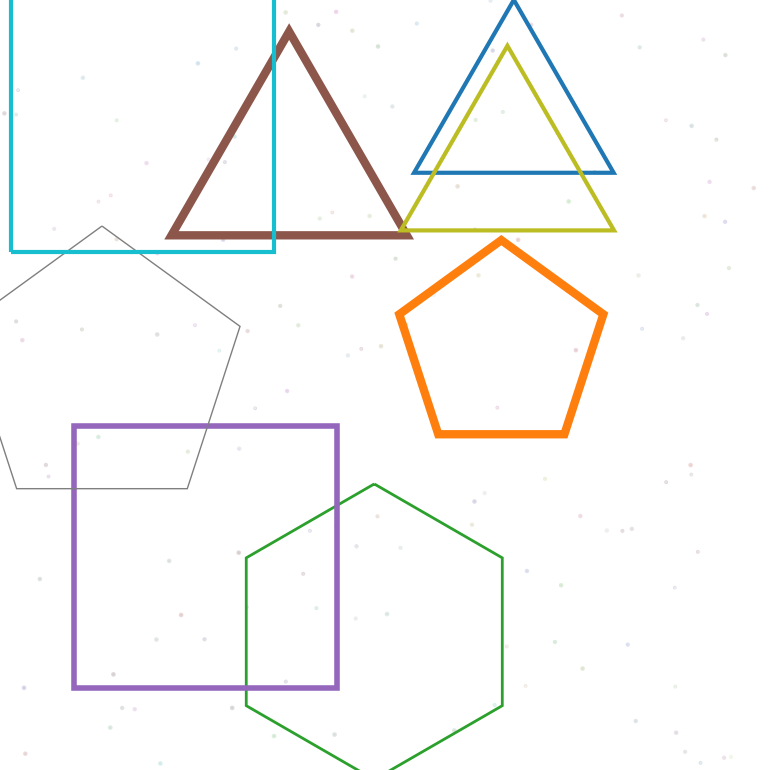[{"shape": "triangle", "thickness": 1.5, "radius": 0.75, "center": [0.667, 0.85]}, {"shape": "pentagon", "thickness": 3, "radius": 0.7, "center": [0.651, 0.549]}, {"shape": "hexagon", "thickness": 1, "radius": 0.96, "center": [0.486, 0.18]}, {"shape": "square", "thickness": 2, "radius": 0.85, "center": [0.267, 0.277]}, {"shape": "triangle", "thickness": 3, "radius": 0.88, "center": [0.376, 0.783]}, {"shape": "pentagon", "thickness": 0.5, "radius": 0.94, "center": [0.132, 0.518]}, {"shape": "triangle", "thickness": 1.5, "radius": 0.8, "center": [0.659, 0.781]}, {"shape": "square", "thickness": 1.5, "radius": 0.85, "center": [0.185, 0.843]}]